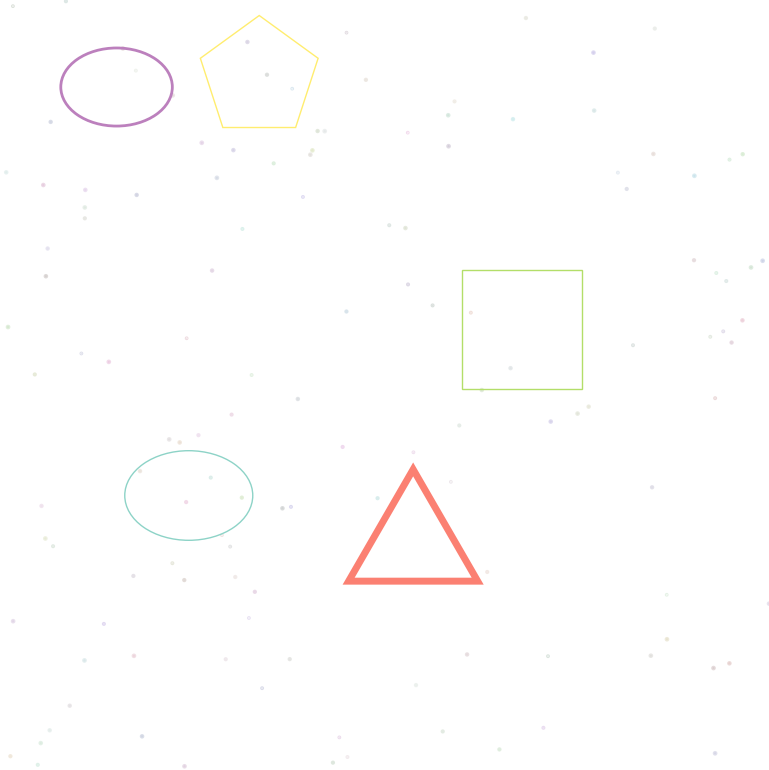[{"shape": "oval", "thickness": 0.5, "radius": 0.42, "center": [0.245, 0.356]}, {"shape": "triangle", "thickness": 2.5, "radius": 0.48, "center": [0.537, 0.294]}, {"shape": "square", "thickness": 0.5, "radius": 0.39, "center": [0.678, 0.572]}, {"shape": "oval", "thickness": 1, "radius": 0.36, "center": [0.151, 0.887]}, {"shape": "pentagon", "thickness": 0.5, "radius": 0.4, "center": [0.337, 0.899]}]